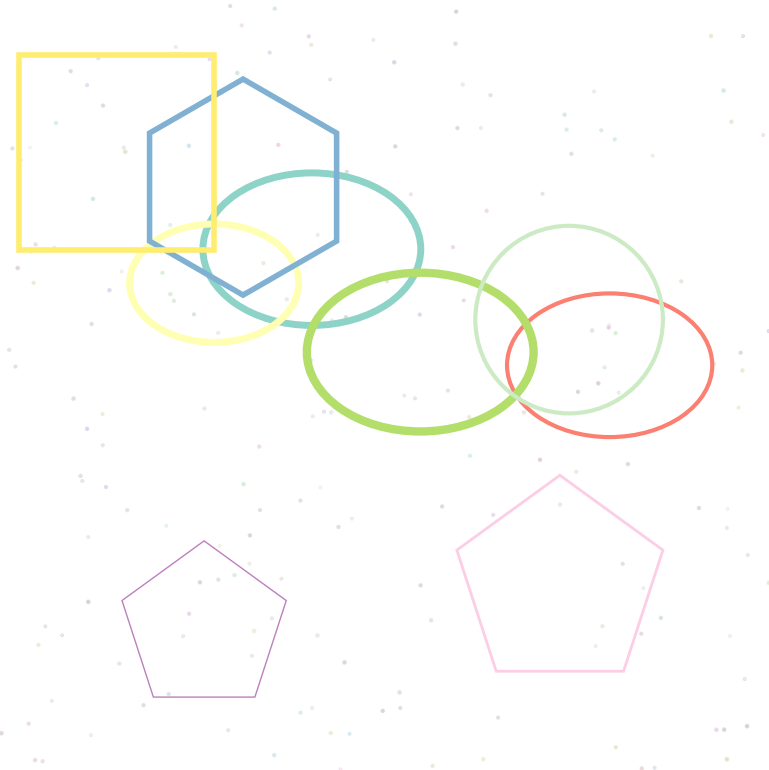[{"shape": "oval", "thickness": 2.5, "radius": 0.71, "center": [0.405, 0.676]}, {"shape": "oval", "thickness": 2.5, "radius": 0.55, "center": [0.278, 0.632]}, {"shape": "oval", "thickness": 1.5, "radius": 0.67, "center": [0.792, 0.526]}, {"shape": "hexagon", "thickness": 2, "radius": 0.7, "center": [0.316, 0.757]}, {"shape": "oval", "thickness": 3, "radius": 0.74, "center": [0.546, 0.543]}, {"shape": "pentagon", "thickness": 1, "radius": 0.7, "center": [0.727, 0.242]}, {"shape": "pentagon", "thickness": 0.5, "radius": 0.56, "center": [0.265, 0.185]}, {"shape": "circle", "thickness": 1.5, "radius": 0.61, "center": [0.739, 0.585]}, {"shape": "square", "thickness": 2, "radius": 0.63, "center": [0.151, 0.802]}]